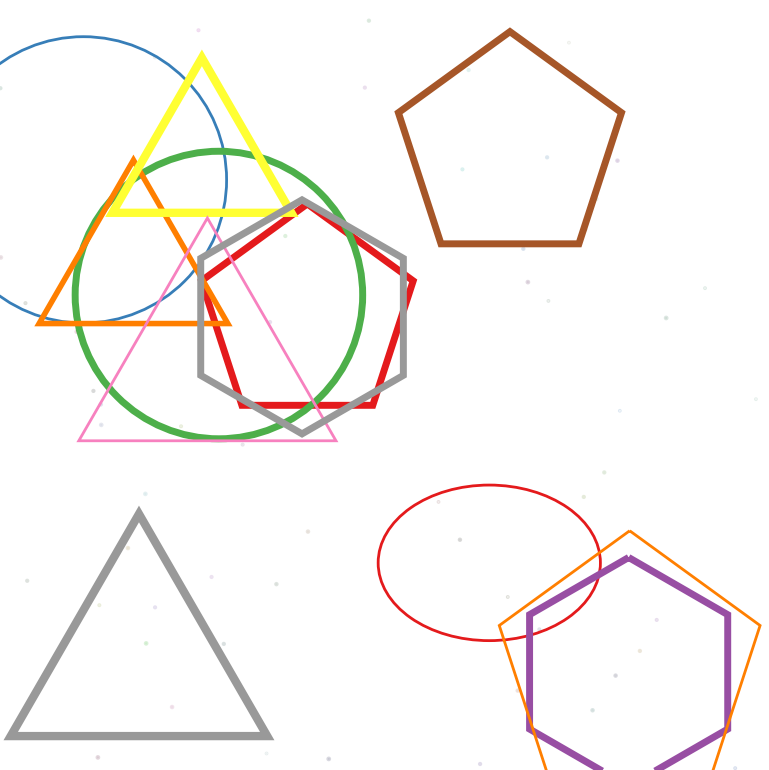[{"shape": "oval", "thickness": 1, "radius": 0.72, "center": [0.635, 0.269]}, {"shape": "pentagon", "thickness": 2.5, "radius": 0.72, "center": [0.399, 0.591]}, {"shape": "circle", "thickness": 1, "radius": 0.93, "center": [0.108, 0.766]}, {"shape": "circle", "thickness": 2.5, "radius": 0.93, "center": [0.284, 0.617]}, {"shape": "hexagon", "thickness": 2.5, "radius": 0.74, "center": [0.816, 0.127]}, {"shape": "pentagon", "thickness": 1, "radius": 0.89, "center": [0.818, 0.133]}, {"shape": "triangle", "thickness": 2, "radius": 0.71, "center": [0.173, 0.651]}, {"shape": "triangle", "thickness": 3, "radius": 0.67, "center": [0.262, 0.791]}, {"shape": "pentagon", "thickness": 2.5, "radius": 0.76, "center": [0.662, 0.807]}, {"shape": "triangle", "thickness": 1, "radius": 0.96, "center": [0.269, 0.524]}, {"shape": "triangle", "thickness": 3, "radius": 0.96, "center": [0.18, 0.14]}, {"shape": "hexagon", "thickness": 2.5, "radius": 0.76, "center": [0.392, 0.588]}]